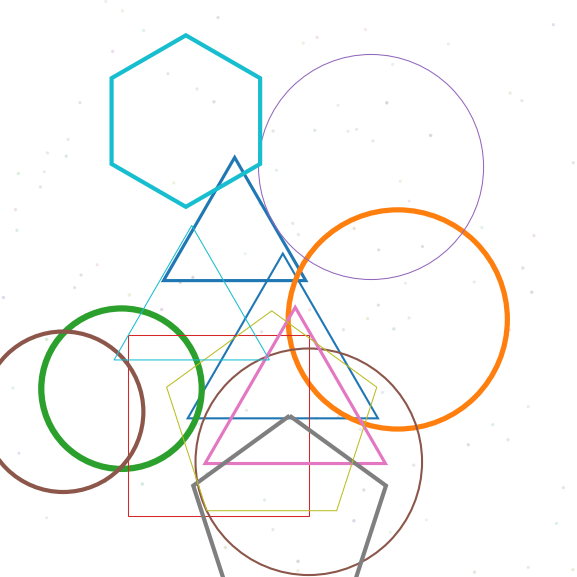[{"shape": "triangle", "thickness": 1.5, "radius": 0.71, "center": [0.406, 0.584]}, {"shape": "triangle", "thickness": 1, "radius": 0.95, "center": [0.49, 0.37]}, {"shape": "circle", "thickness": 2.5, "radius": 0.95, "center": [0.689, 0.446]}, {"shape": "circle", "thickness": 3, "radius": 0.69, "center": [0.21, 0.326]}, {"shape": "square", "thickness": 0.5, "radius": 0.78, "center": [0.379, 0.262]}, {"shape": "circle", "thickness": 0.5, "radius": 0.97, "center": [0.643, 0.71]}, {"shape": "circle", "thickness": 2, "radius": 0.69, "center": [0.109, 0.286]}, {"shape": "circle", "thickness": 1, "radius": 0.98, "center": [0.535, 0.2]}, {"shape": "triangle", "thickness": 1.5, "radius": 0.9, "center": [0.511, 0.287]}, {"shape": "pentagon", "thickness": 2, "radius": 0.88, "center": [0.501, 0.104]}, {"shape": "pentagon", "thickness": 0.5, "radius": 0.96, "center": [0.47, 0.27]}, {"shape": "hexagon", "thickness": 2, "radius": 0.74, "center": [0.322, 0.789]}, {"shape": "triangle", "thickness": 0.5, "radius": 0.78, "center": [0.332, 0.454]}]